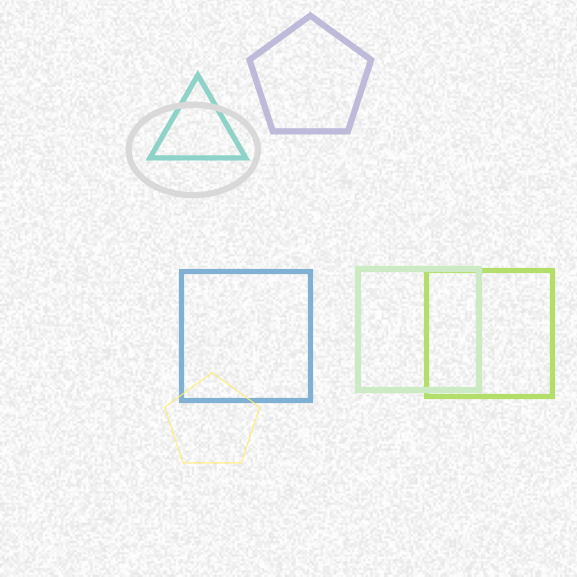[{"shape": "triangle", "thickness": 2.5, "radius": 0.48, "center": [0.343, 0.774]}, {"shape": "pentagon", "thickness": 3, "radius": 0.55, "center": [0.537, 0.861]}, {"shape": "square", "thickness": 2.5, "radius": 0.56, "center": [0.425, 0.418]}, {"shape": "square", "thickness": 2.5, "radius": 0.55, "center": [0.848, 0.423]}, {"shape": "oval", "thickness": 3, "radius": 0.56, "center": [0.335, 0.74]}, {"shape": "square", "thickness": 3, "radius": 0.52, "center": [0.725, 0.429]}, {"shape": "pentagon", "thickness": 0.5, "radius": 0.43, "center": [0.368, 0.267]}]